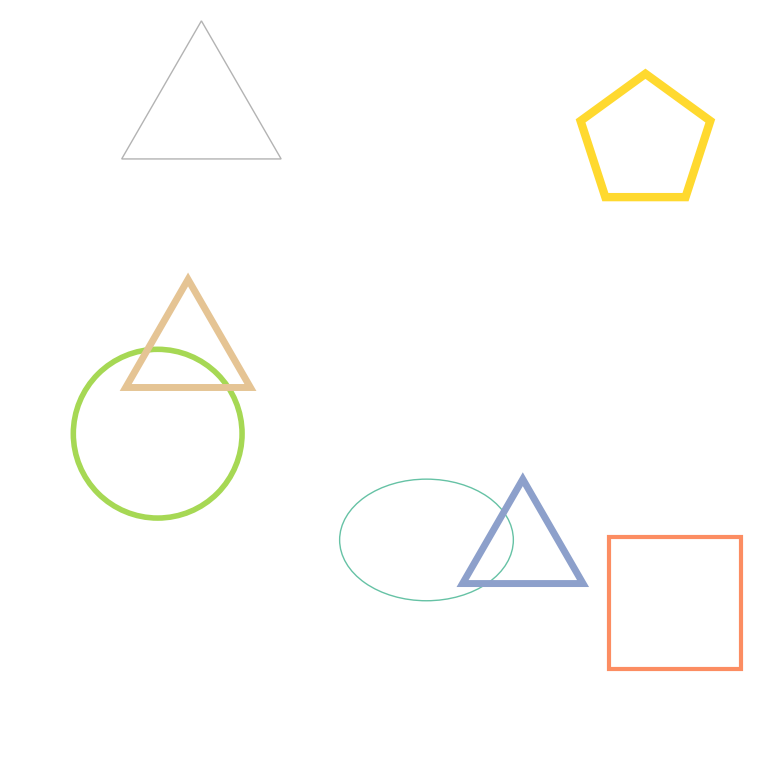[{"shape": "oval", "thickness": 0.5, "radius": 0.56, "center": [0.554, 0.299]}, {"shape": "square", "thickness": 1.5, "radius": 0.43, "center": [0.876, 0.216]}, {"shape": "triangle", "thickness": 2.5, "radius": 0.45, "center": [0.679, 0.287]}, {"shape": "circle", "thickness": 2, "radius": 0.55, "center": [0.205, 0.437]}, {"shape": "pentagon", "thickness": 3, "radius": 0.44, "center": [0.838, 0.816]}, {"shape": "triangle", "thickness": 2.5, "radius": 0.47, "center": [0.244, 0.544]}, {"shape": "triangle", "thickness": 0.5, "radius": 0.6, "center": [0.262, 0.853]}]